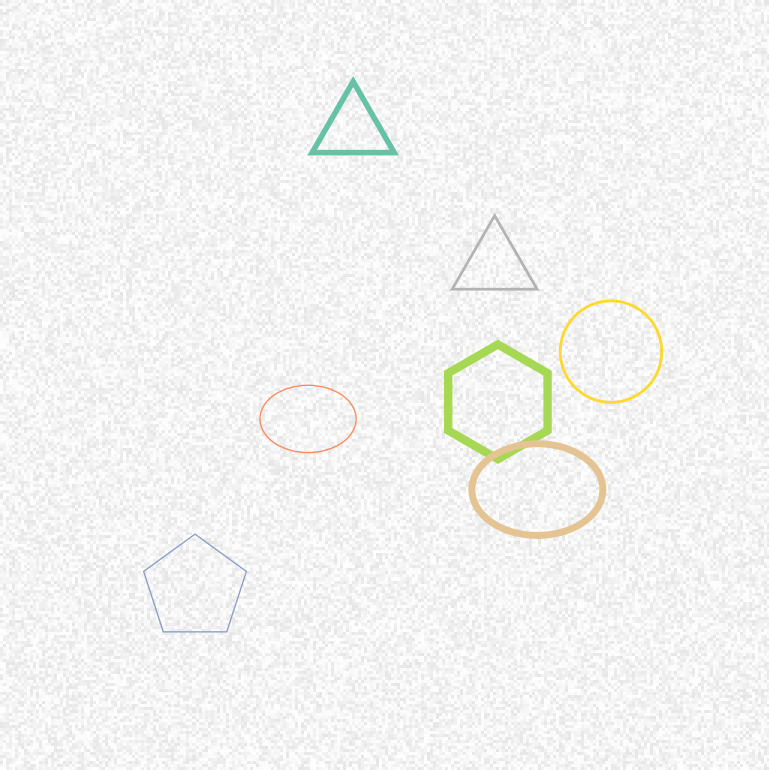[{"shape": "triangle", "thickness": 2, "radius": 0.31, "center": [0.459, 0.833]}, {"shape": "oval", "thickness": 0.5, "radius": 0.31, "center": [0.4, 0.456]}, {"shape": "pentagon", "thickness": 0.5, "radius": 0.35, "center": [0.253, 0.236]}, {"shape": "hexagon", "thickness": 3, "radius": 0.37, "center": [0.647, 0.478]}, {"shape": "circle", "thickness": 1, "radius": 0.33, "center": [0.793, 0.543]}, {"shape": "oval", "thickness": 2.5, "radius": 0.43, "center": [0.698, 0.364]}, {"shape": "triangle", "thickness": 1, "radius": 0.32, "center": [0.642, 0.656]}]